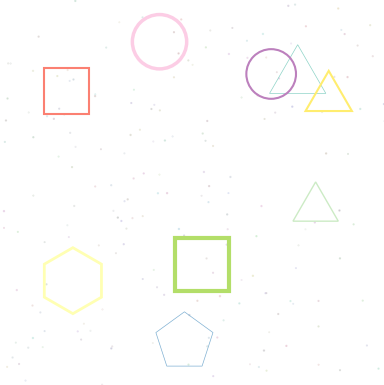[{"shape": "triangle", "thickness": 0.5, "radius": 0.42, "center": [0.773, 0.8]}, {"shape": "hexagon", "thickness": 2, "radius": 0.43, "center": [0.189, 0.271]}, {"shape": "square", "thickness": 1.5, "radius": 0.3, "center": [0.172, 0.764]}, {"shape": "pentagon", "thickness": 0.5, "radius": 0.39, "center": [0.479, 0.112]}, {"shape": "square", "thickness": 3, "radius": 0.35, "center": [0.525, 0.312]}, {"shape": "circle", "thickness": 2.5, "radius": 0.35, "center": [0.414, 0.892]}, {"shape": "circle", "thickness": 1.5, "radius": 0.32, "center": [0.704, 0.808]}, {"shape": "triangle", "thickness": 1, "radius": 0.34, "center": [0.82, 0.459]}, {"shape": "triangle", "thickness": 1.5, "radius": 0.35, "center": [0.854, 0.746]}]